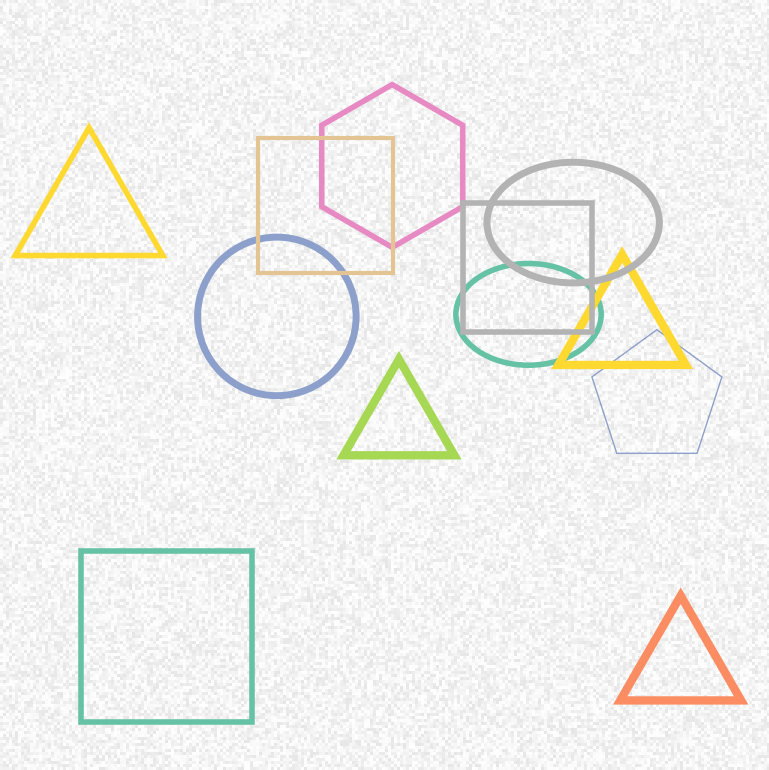[{"shape": "oval", "thickness": 2, "radius": 0.47, "center": [0.686, 0.592]}, {"shape": "square", "thickness": 2, "radius": 0.55, "center": [0.216, 0.174]}, {"shape": "triangle", "thickness": 3, "radius": 0.45, "center": [0.884, 0.136]}, {"shape": "circle", "thickness": 2.5, "radius": 0.51, "center": [0.36, 0.589]}, {"shape": "pentagon", "thickness": 0.5, "radius": 0.44, "center": [0.853, 0.483]}, {"shape": "hexagon", "thickness": 2, "radius": 0.53, "center": [0.509, 0.784]}, {"shape": "triangle", "thickness": 3, "radius": 0.42, "center": [0.518, 0.45]}, {"shape": "triangle", "thickness": 3, "radius": 0.48, "center": [0.808, 0.574]}, {"shape": "triangle", "thickness": 2, "radius": 0.55, "center": [0.116, 0.723]}, {"shape": "square", "thickness": 1.5, "radius": 0.44, "center": [0.423, 0.734]}, {"shape": "oval", "thickness": 2.5, "radius": 0.56, "center": [0.744, 0.711]}, {"shape": "square", "thickness": 2, "radius": 0.42, "center": [0.685, 0.652]}]